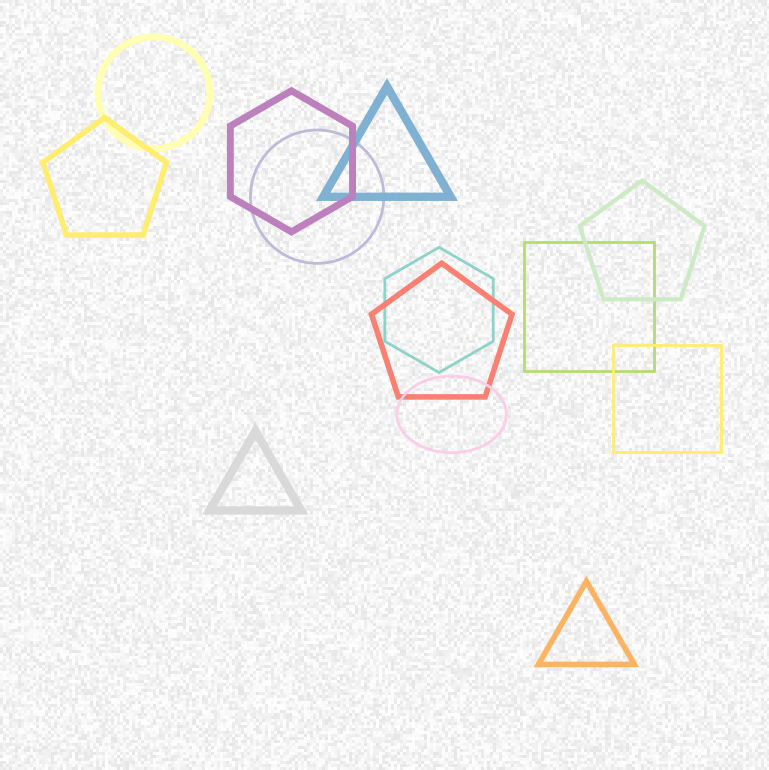[{"shape": "hexagon", "thickness": 1, "radius": 0.41, "center": [0.57, 0.597]}, {"shape": "circle", "thickness": 2.5, "radius": 0.36, "center": [0.2, 0.879]}, {"shape": "circle", "thickness": 1, "radius": 0.43, "center": [0.412, 0.745]}, {"shape": "pentagon", "thickness": 2, "radius": 0.48, "center": [0.574, 0.562]}, {"shape": "triangle", "thickness": 3, "radius": 0.48, "center": [0.503, 0.792]}, {"shape": "triangle", "thickness": 2, "radius": 0.36, "center": [0.762, 0.173]}, {"shape": "square", "thickness": 1, "radius": 0.42, "center": [0.765, 0.602]}, {"shape": "oval", "thickness": 1, "radius": 0.36, "center": [0.587, 0.462]}, {"shape": "triangle", "thickness": 3, "radius": 0.34, "center": [0.332, 0.371]}, {"shape": "hexagon", "thickness": 2.5, "radius": 0.46, "center": [0.378, 0.791]}, {"shape": "pentagon", "thickness": 1.5, "radius": 0.43, "center": [0.834, 0.68]}, {"shape": "pentagon", "thickness": 2, "radius": 0.42, "center": [0.136, 0.763]}, {"shape": "square", "thickness": 1, "radius": 0.35, "center": [0.866, 0.483]}]